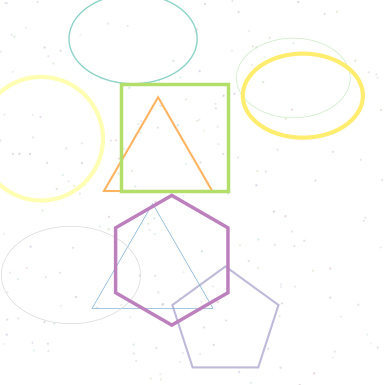[{"shape": "oval", "thickness": 1, "radius": 0.83, "center": [0.346, 0.899]}, {"shape": "circle", "thickness": 3, "radius": 0.8, "center": [0.107, 0.64]}, {"shape": "pentagon", "thickness": 1.5, "radius": 0.72, "center": [0.585, 0.163]}, {"shape": "triangle", "thickness": 0.5, "radius": 0.91, "center": [0.396, 0.29]}, {"shape": "triangle", "thickness": 1.5, "radius": 0.81, "center": [0.411, 0.585]}, {"shape": "square", "thickness": 2.5, "radius": 0.69, "center": [0.454, 0.643]}, {"shape": "oval", "thickness": 0.5, "radius": 0.9, "center": [0.184, 0.286]}, {"shape": "hexagon", "thickness": 2.5, "radius": 0.84, "center": [0.446, 0.324]}, {"shape": "oval", "thickness": 0.5, "radius": 0.74, "center": [0.762, 0.797]}, {"shape": "oval", "thickness": 3, "radius": 0.78, "center": [0.787, 0.752]}]